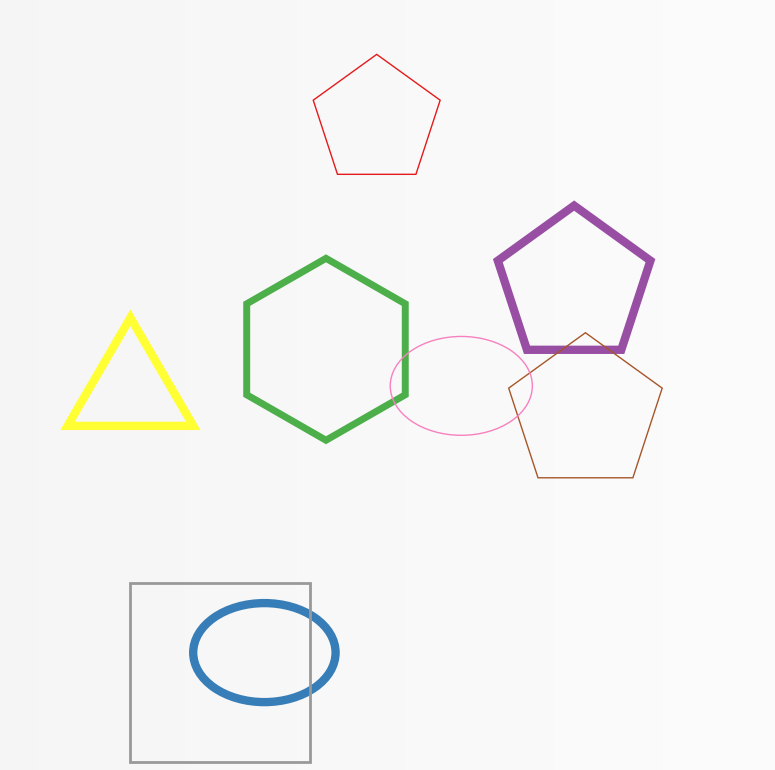[{"shape": "pentagon", "thickness": 0.5, "radius": 0.43, "center": [0.486, 0.843]}, {"shape": "oval", "thickness": 3, "radius": 0.46, "center": [0.341, 0.152]}, {"shape": "hexagon", "thickness": 2.5, "radius": 0.59, "center": [0.421, 0.546]}, {"shape": "pentagon", "thickness": 3, "radius": 0.52, "center": [0.741, 0.629]}, {"shape": "triangle", "thickness": 3, "radius": 0.47, "center": [0.168, 0.494]}, {"shape": "pentagon", "thickness": 0.5, "radius": 0.52, "center": [0.755, 0.464]}, {"shape": "oval", "thickness": 0.5, "radius": 0.46, "center": [0.595, 0.499]}, {"shape": "square", "thickness": 1, "radius": 0.58, "center": [0.284, 0.126]}]